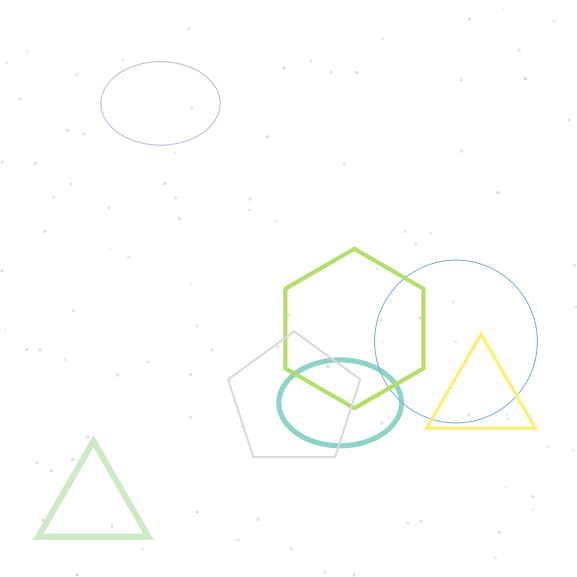[{"shape": "oval", "thickness": 2.5, "radius": 0.53, "center": [0.589, 0.302]}, {"shape": "oval", "thickness": 0.5, "radius": 0.52, "center": [0.278, 0.82]}, {"shape": "circle", "thickness": 0.5, "radius": 0.7, "center": [0.79, 0.408]}, {"shape": "hexagon", "thickness": 2, "radius": 0.69, "center": [0.614, 0.43]}, {"shape": "pentagon", "thickness": 1, "radius": 0.6, "center": [0.509, 0.305]}, {"shape": "triangle", "thickness": 3, "radius": 0.55, "center": [0.162, 0.125]}, {"shape": "triangle", "thickness": 1.5, "radius": 0.54, "center": [0.833, 0.312]}]